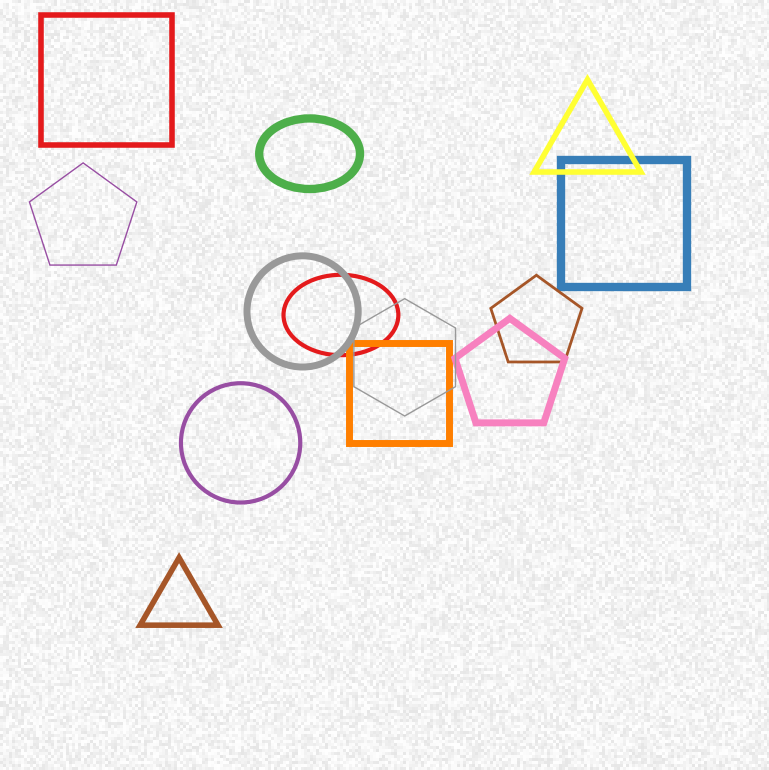[{"shape": "square", "thickness": 2, "radius": 0.42, "center": [0.138, 0.896]}, {"shape": "oval", "thickness": 1.5, "radius": 0.37, "center": [0.443, 0.591]}, {"shape": "square", "thickness": 3, "radius": 0.41, "center": [0.81, 0.709]}, {"shape": "oval", "thickness": 3, "radius": 0.33, "center": [0.402, 0.8]}, {"shape": "pentagon", "thickness": 0.5, "radius": 0.37, "center": [0.108, 0.715]}, {"shape": "circle", "thickness": 1.5, "radius": 0.39, "center": [0.312, 0.425]}, {"shape": "square", "thickness": 2.5, "radius": 0.32, "center": [0.518, 0.49]}, {"shape": "triangle", "thickness": 2, "radius": 0.4, "center": [0.763, 0.817]}, {"shape": "triangle", "thickness": 2, "radius": 0.29, "center": [0.233, 0.217]}, {"shape": "pentagon", "thickness": 1, "radius": 0.31, "center": [0.697, 0.58]}, {"shape": "pentagon", "thickness": 2.5, "radius": 0.38, "center": [0.662, 0.512]}, {"shape": "hexagon", "thickness": 0.5, "radius": 0.38, "center": [0.526, 0.536]}, {"shape": "circle", "thickness": 2.5, "radius": 0.36, "center": [0.393, 0.596]}]